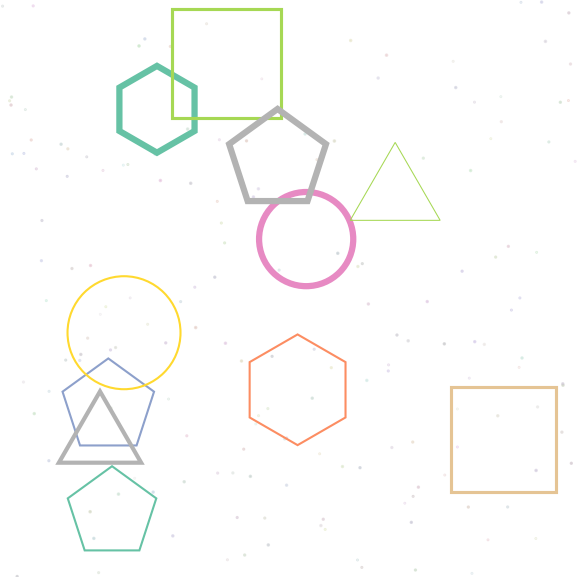[{"shape": "pentagon", "thickness": 1, "radius": 0.4, "center": [0.194, 0.111]}, {"shape": "hexagon", "thickness": 3, "radius": 0.38, "center": [0.272, 0.81]}, {"shape": "hexagon", "thickness": 1, "radius": 0.48, "center": [0.515, 0.324]}, {"shape": "pentagon", "thickness": 1, "radius": 0.42, "center": [0.188, 0.295]}, {"shape": "circle", "thickness": 3, "radius": 0.41, "center": [0.53, 0.585]}, {"shape": "square", "thickness": 1.5, "radius": 0.47, "center": [0.392, 0.89]}, {"shape": "triangle", "thickness": 0.5, "radius": 0.45, "center": [0.684, 0.663]}, {"shape": "circle", "thickness": 1, "radius": 0.49, "center": [0.215, 0.423]}, {"shape": "square", "thickness": 1.5, "radius": 0.45, "center": [0.871, 0.238]}, {"shape": "triangle", "thickness": 2, "radius": 0.41, "center": [0.173, 0.239]}, {"shape": "pentagon", "thickness": 3, "radius": 0.44, "center": [0.481, 0.722]}]